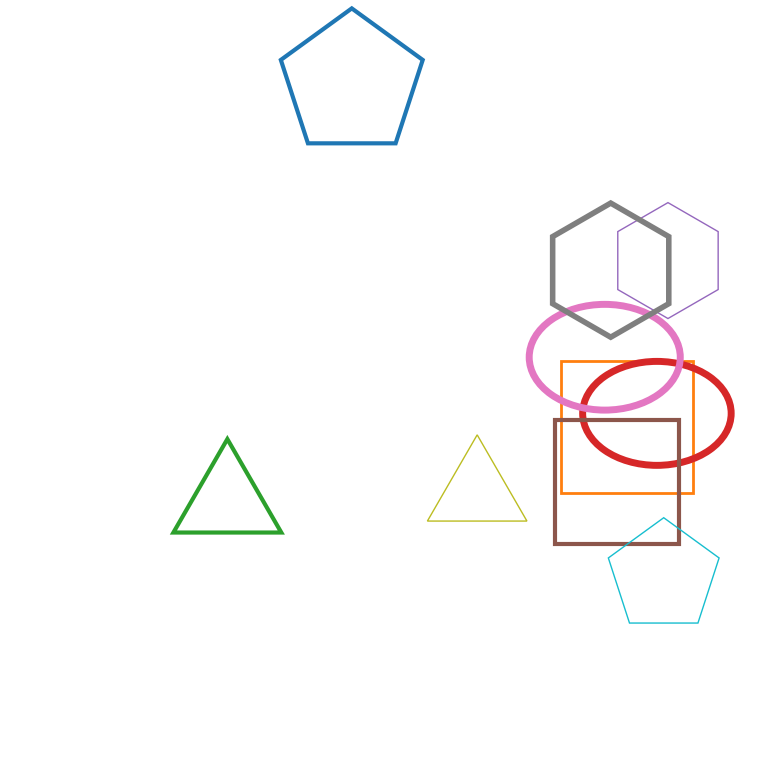[{"shape": "pentagon", "thickness": 1.5, "radius": 0.48, "center": [0.457, 0.892]}, {"shape": "square", "thickness": 1, "radius": 0.43, "center": [0.814, 0.446]}, {"shape": "triangle", "thickness": 1.5, "radius": 0.4, "center": [0.295, 0.349]}, {"shape": "oval", "thickness": 2.5, "radius": 0.48, "center": [0.853, 0.463]}, {"shape": "hexagon", "thickness": 0.5, "radius": 0.38, "center": [0.867, 0.662]}, {"shape": "square", "thickness": 1.5, "radius": 0.4, "center": [0.801, 0.373]}, {"shape": "oval", "thickness": 2.5, "radius": 0.49, "center": [0.785, 0.536]}, {"shape": "hexagon", "thickness": 2, "radius": 0.44, "center": [0.793, 0.649]}, {"shape": "triangle", "thickness": 0.5, "radius": 0.37, "center": [0.62, 0.361]}, {"shape": "pentagon", "thickness": 0.5, "radius": 0.38, "center": [0.862, 0.252]}]